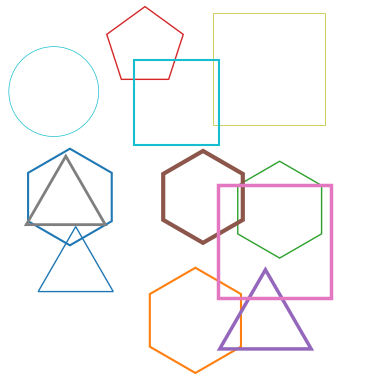[{"shape": "triangle", "thickness": 1, "radius": 0.56, "center": [0.197, 0.299]}, {"shape": "hexagon", "thickness": 1.5, "radius": 0.63, "center": [0.182, 0.488]}, {"shape": "hexagon", "thickness": 1.5, "radius": 0.68, "center": [0.508, 0.168]}, {"shape": "hexagon", "thickness": 1, "radius": 0.63, "center": [0.726, 0.455]}, {"shape": "pentagon", "thickness": 1, "radius": 0.52, "center": [0.377, 0.878]}, {"shape": "triangle", "thickness": 2.5, "radius": 0.69, "center": [0.689, 0.162]}, {"shape": "hexagon", "thickness": 3, "radius": 0.6, "center": [0.527, 0.489]}, {"shape": "square", "thickness": 2.5, "radius": 0.73, "center": [0.714, 0.373]}, {"shape": "triangle", "thickness": 2, "radius": 0.59, "center": [0.171, 0.476]}, {"shape": "square", "thickness": 0.5, "radius": 0.73, "center": [0.698, 0.821]}, {"shape": "square", "thickness": 1.5, "radius": 0.55, "center": [0.457, 0.733]}, {"shape": "circle", "thickness": 0.5, "radius": 0.58, "center": [0.14, 0.762]}]